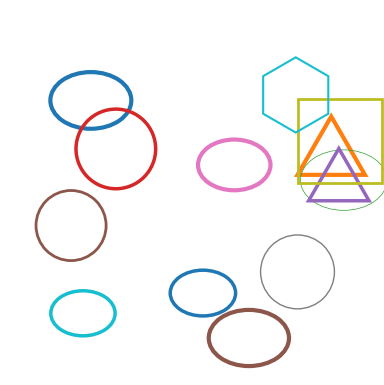[{"shape": "oval", "thickness": 3, "radius": 0.53, "center": [0.236, 0.739]}, {"shape": "oval", "thickness": 2.5, "radius": 0.42, "center": [0.527, 0.239]}, {"shape": "triangle", "thickness": 3, "radius": 0.51, "center": [0.86, 0.596]}, {"shape": "oval", "thickness": 0.5, "radius": 0.56, "center": [0.893, 0.532]}, {"shape": "circle", "thickness": 2.5, "radius": 0.52, "center": [0.301, 0.613]}, {"shape": "triangle", "thickness": 2.5, "radius": 0.45, "center": [0.88, 0.524]}, {"shape": "oval", "thickness": 3, "radius": 0.52, "center": [0.646, 0.122]}, {"shape": "circle", "thickness": 2, "radius": 0.46, "center": [0.185, 0.414]}, {"shape": "oval", "thickness": 3, "radius": 0.47, "center": [0.608, 0.572]}, {"shape": "circle", "thickness": 1, "radius": 0.48, "center": [0.773, 0.294]}, {"shape": "square", "thickness": 2, "radius": 0.54, "center": [0.884, 0.633]}, {"shape": "hexagon", "thickness": 1.5, "radius": 0.49, "center": [0.768, 0.753]}, {"shape": "oval", "thickness": 2.5, "radius": 0.42, "center": [0.215, 0.186]}]